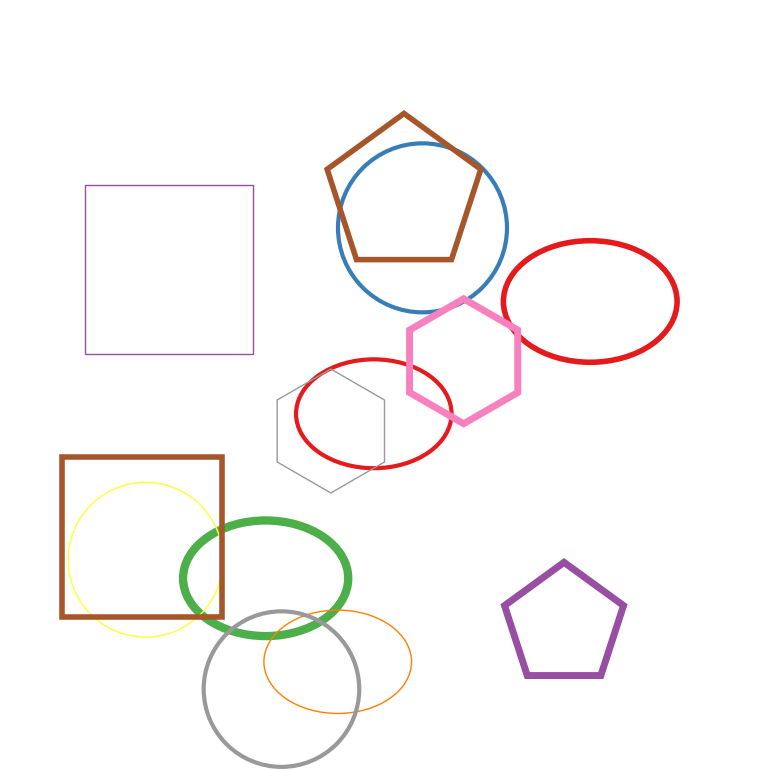[{"shape": "oval", "thickness": 1.5, "radius": 0.5, "center": [0.485, 0.463]}, {"shape": "oval", "thickness": 2, "radius": 0.56, "center": [0.767, 0.608]}, {"shape": "circle", "thickness": 1.5, "radius": 0.55, "center": [0.549, 0.704]}, {"shape": "oval", "thickness": 3, "radius": 0.54, "center": [0.345, 0.249]}, {"shape": "pentagon", "thickness": 2.5, "radius": 0.41, "center": [0.733, 0.188]}, {"shape": "square", "thickness": 0.5, "radius": 0.55, "center": [0.219, 0.65]}, {"shape": "oval", "thickness": 0.5, "radius": 0.48, "center": [0.439, 0.141]}, {"shape": "circle", "thickness": 0.5, "radius": 0.5, "center": [0.189, 0.273]}, {"shape": "square", "thickness": 2, "radius": 0.52, "center": [0.185, 0.302]}, {"shape": "pentagon", "thickness": 2, "radius": 0.52, "center": [0.525, 0.748]}, {"shape": "hexagon", "thickness": 2.5, "radius": 0.41, "center": [0.602, 0.531]}, {"shape": "circle", "thickness": 1.5, "radius": 0.51, "center": [0.366, 0.105]}, {"shape": "hexagon", "thickness": 0.5, "radius": 0.4, "center": [0.43, 0.44]}]